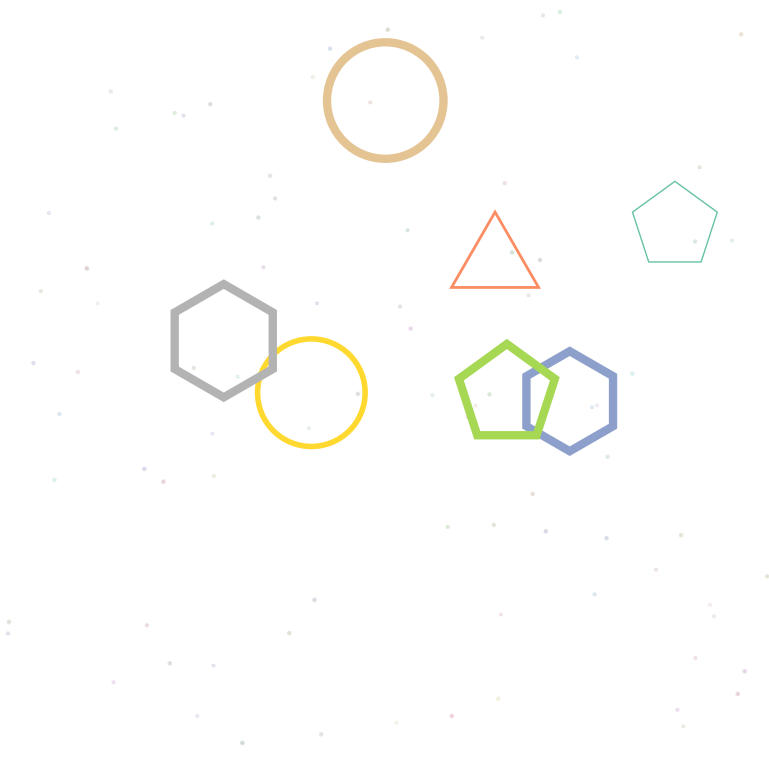[{"shape": "pentagon", "thickness": 0.5, "radius": 0.29, "center": [0.876, 0.707]}, {"shape": "triangle", "thickness": 1, "radius": 0.33, "center": [0.643, 0.659]}, {"shape": "hexagon", "thickness": 3, "radius": 0.32, "center": [0.74, 0.479]}, {"shape": "pentagon", "thickness": 3, "radius": 0.33, "center": [0.658, 0.488]}, {"shape": "circle", "thickness": 2, "radius": 0.35, "center": [0.404, 0.49]}, {"shape": "circle", "thickness": 3, "radius": 0.38, "center": [0.5, 0.869]}, {"shape": "hexagon", "thickness": 3, "radius": 0.37, "center": [0.291, 0.558]}]